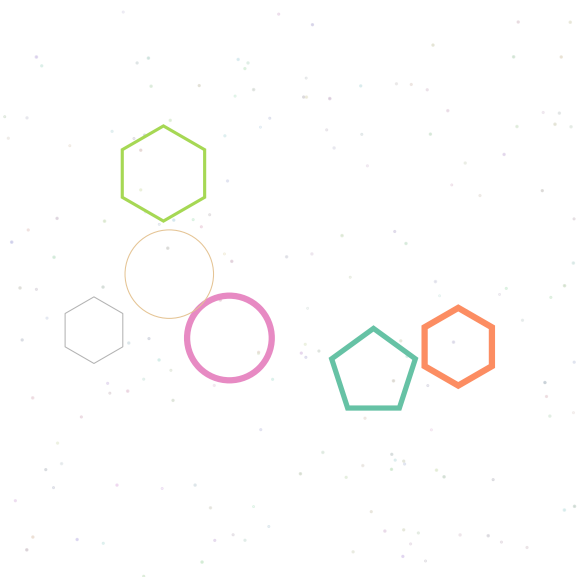[{"shape": "pentagon", "thickness": 2.5, "radius": 0.38, "center": [0.647, 0.354]}, {"shape": "hexagon", "thickness": 3, "radius": 0.34, "center": [0.794, 0.399]}, {"shape": "circle", "thickness": 3, "radius": 0.37, "center": [0.397, 0.414]}, {"shape": "hexagon", "thickness": 1.5, "radius": 0.41, "center": [0.283, 0.699]}, {"shape": "circle", "thickness": 0.5, "radius": 0.38, "center": [0.293, 0.524]}, {"shape": "hexagon", "thickness": 0.5, "radius": 0.29, "center": [0.163, 0.427]}]